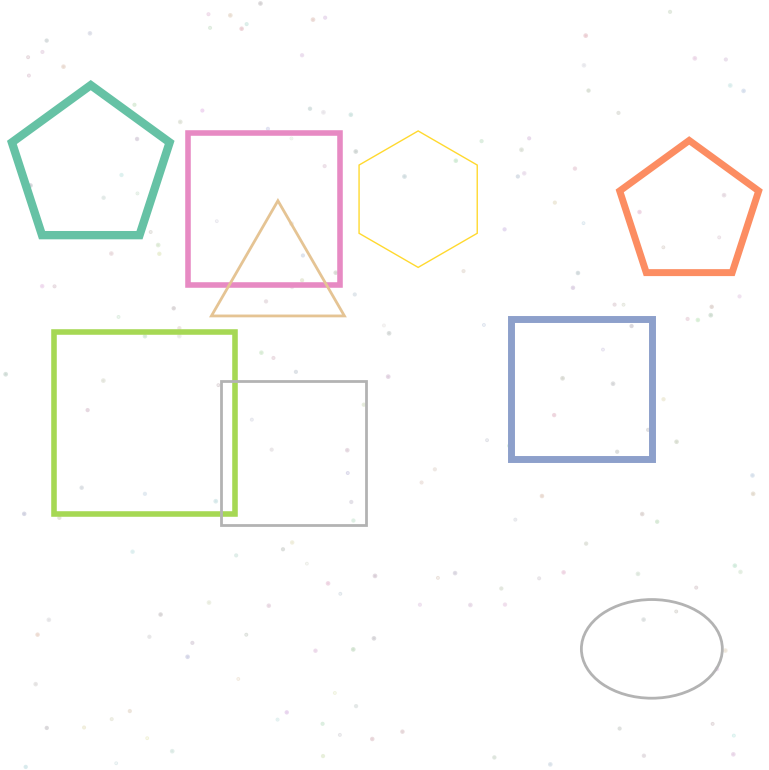[{"shape": "pentagon", "thickness": 3, "radius": 0.54, "center": [0.118, 0.782]}, {"shape": "pentagon", "thickness": 2.5, "radius": 0.47, "center": [0.895, 0.723]}, {"shape": "square", "thickness": 2.5, "radius": 0.46, "center": [0.755, 0.494]}, {"shape": "square", "thickness": 2, "radius": 0.49, "center": [0.343, 0.728]}, {"shape": "square", "thickness": 2, "radius": 0.59, "center": [0.188, 0.45]}, {"shape": "hexagon", "thickness": 0.5, "radius": 0.44, "center": [0.543, 0.741]}, {"shape": "triangle", "thickness": 1, "radius": 0.5, "center": [0.361, 0.64]}, {"shape": "square", "thickness": 1, "radius": 0.47, "center": [0.381, 0.412]}, {"shape": "oval", "thickness": 1, "radius": 0.46, "center": [0.847, 0.157]}]